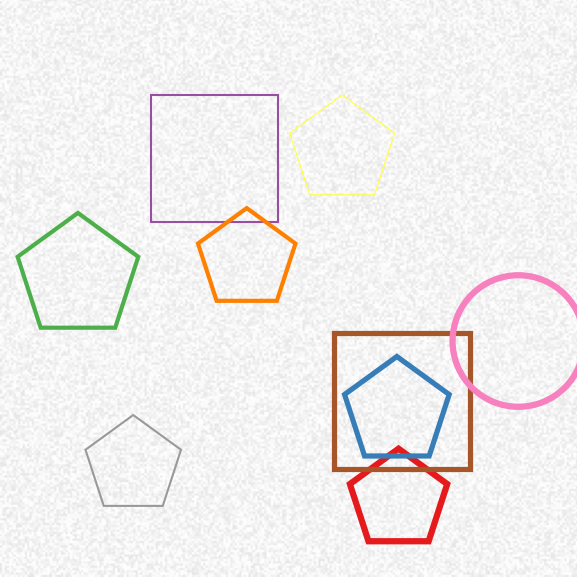[{"shape": "pentagon", "thickness": 3, "radius": 0.44, "center": [0.69, 0.134]}, {"shape": "pentagon", "thickness": 2.5, "radius": 0.48, "center": [0.687, 0.287]}, {"shape": "pentagon", "thickness": 2, "radius": 0.55, "center": [0.135, 0.521]}, {"shape": "square", "thickness": 1, "radius": 0.55, "center": [0.371, 0.725]}, {"shape": "pentagon", "thickness": 2, "radius": 0.44, "center": [0.427, 0.55]}, {"shape": "pentagon", "thickness": 0.5, "radius": 0.48, "center": [0.592, 0.739]}, {"shape": "square", "thickness": 2.5, "radius": 0.59, "center": [0.697, 0.304]}, {"shape": "circle", "thickness": 3, "radius": 0.57, "center": [0.898, 0.409]}, {"shape": "pentagon", "thickness": 1, "radius": 0.43, "center": [0.231, 0.193]}]